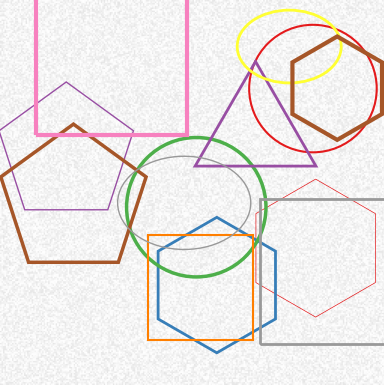[{"shape": "hexagon", "thickness": 0.5, "radius": 0.9, "center": [0.82, 0.356]}, {"shape": "circle", "thickness": 1.5, "radius": 0.83, "center": [0.813, 0.77]}, {"shape": "hexagon", "thickness": 2, "radius": 0.88, "center": [0.563, 0.26]}, {"shape": "circle", "thickness": 2.5, "radius": 0.91, "center": [0.51, 0.462]}, {"shape": "pentagon", "thickness": 1, "radius": 0.92, "center": [0.172, 0.604]}, {"shape": "triangle", "thickness": 2, "radius": 0.91, "center": [0.664, 0.659]}, {"shape": "square", "thickness": 1.5, "radius": 0.68, "center": [0.52, 0.253]}, {"shape": "oval", "thickness": 2, "radius": 0.68, "center": [0.751, 0.879]}, {"shape": "pentagon", "thickness": 2.5, "radius": 0.99, "center": [0.191, 0.479]}, {"shape": "hexagon", "thickness": 3, "radius": 0.67, "center": [0.876, 0.771]}, {"shape": "square", "thickness": 3, "radius": 0.99, "center": [0.289, 0.846]}, {"shape": "oval", "thickness": 1, "radius": 0.86, "center": [0.478, 0.473]}, {"shape": "square", "thickness": 2, "radius": 0.94, "center": [0.864, 0.294]}]